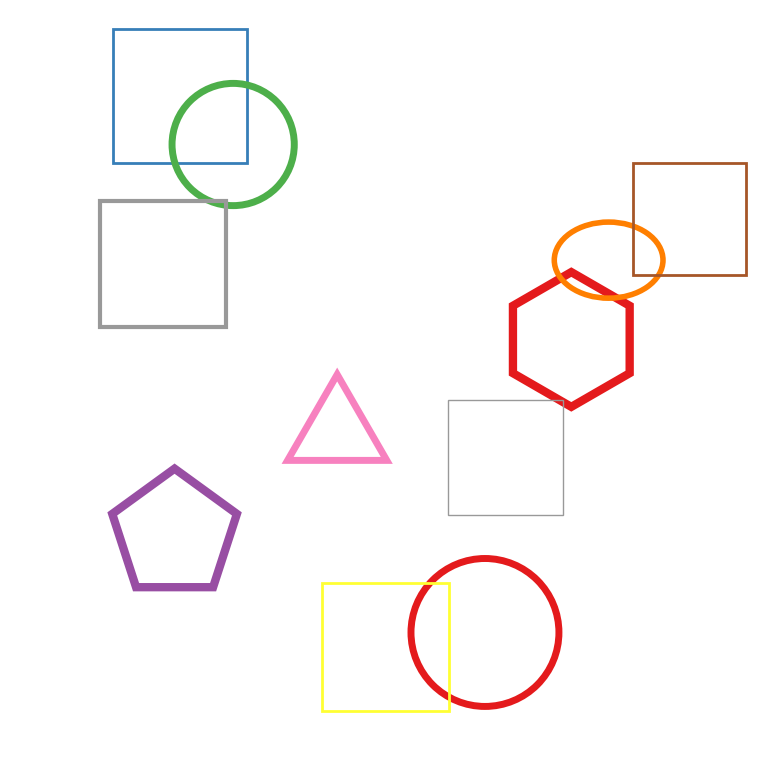[{"shape": "circle", "thickness": 2.5, "radius": 0.48, "center": [0.63, 0.179]}, {"shape": "hexagon", "thickness": 3, "radius": 0.44, "center": [0.742, 0.559]}, {"shape": "square", "thickness": 1, "radius": 0.43, "center": [0.234, 0.875]}, {"shape": "circle", "thickness": 2.5, "radius": 0.4, "center": [0.303, 0.812]}, {"shape": "pentagon", "thickness": 3, "radius": 0.43, "center": [0.227, 0.306]}, {"shape": "oval", "thickness": 2, "radius": 0.35, "center": [0.79, 0.662]}, {"shape": "square", "thickness": 1, "radius": 0.41, "center": [0.5, 0.16]}, {"shape": "square", "thickness": 1, "radius": 0.36, "center": [0.895, 0.716]}, {"shape": "triangle", "thickness": 2.5, "radius": 0.37, "center": [0.438, 0.439]}, {"shape": "square", "thickness": 1.5, "radius": 0.41, "center": [0.211, 0.657]}, {"shape": "square", "thickness": 0.5, "radius": 0.37, "center": [0.657, 0.406]}]